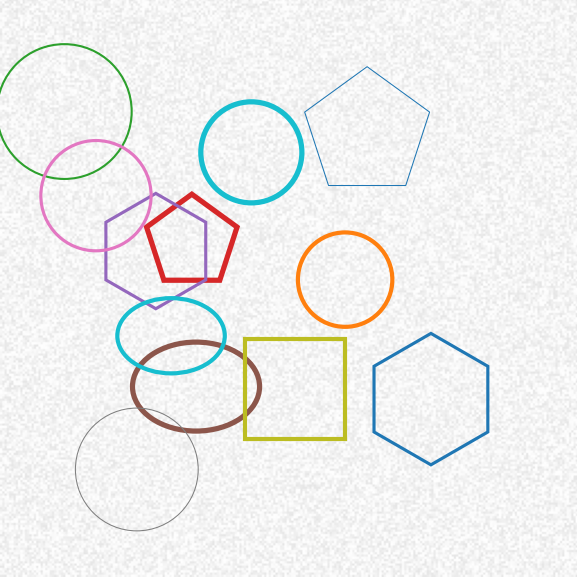[{"shape": "pentagon", "thickness": 0.5, "radius": 0.57, "center": [0.636, 0.77]}, {"shape": "hexagon", "thickness": 1.5, "radius": 0.57, "center": [0.746, 0.308]}, {"shape": "circle", "thickness": 2, "radius": 0.41, "center": [0.598, 0.515]}, {"shape": "circle", "thickness": 1, "radius": 0.58, "center": [0.111, 0.806]}, {"shape": "pentagon", "thickness": 2.5, "radius": 0.41, "center": [0.332, 0.58]}, {"shape": "hexagon", "thickness": 1.5, "radius": 0.5, "center": [0.27, 0.564]}, {"shape": "oval", "thickness": 2.5, "radius": 0.55, "center": [0.339, 0.33]}, {"shape": "circle", "thickness": 1.5, "radius": 0.48, "center": [0.166, 0.66]}, {"shape": "circle", "thickness": 0.5, "radius": 0.53, "center": [0.237, 0.186]}, {"shape": "square", "thickness": 2, "radius": 0.43, "center": [0.51, 0.325]}, {"shape": "circle", "thickness": 2.5, "radius": 0.44, "center": [0.435, 0.735]}, {"shape": "oval", "thickness": 2, "radius": 0.47, "center": [0.296, 0.418]}]